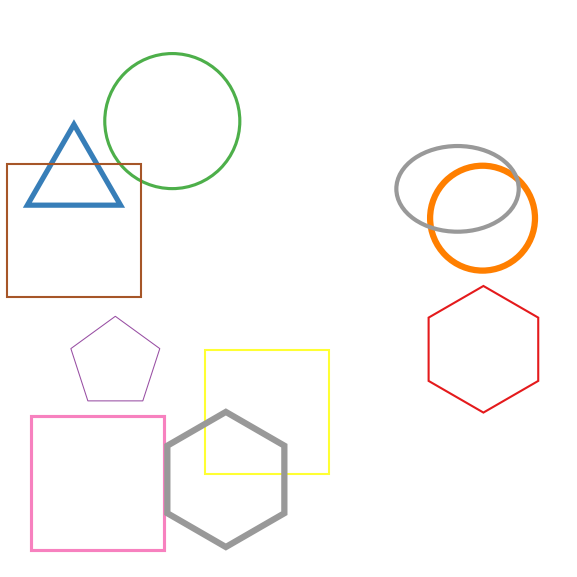[{"shape": "hexagon", "thickness": 1, "radius": 0.55, "center": [0.837, 0.394]}, {"shape": "triangle", "thickness": 2.5, "radius": 0.47, "center": [0.128, 0.69]}, {"shape": "circle", "thickness": 1.5, "radius": 0.58, "center": [0.298, 0.789]}, {"shape": "pentagon", "thickness": 0.5, "radius": 0.4, "center": [0.2, 0.37]}, {"shape": "circle", "thickness": 3, "radius": 0.45, "center": [0.836, 0.621]}, {"shape": "square", "thickness": 1, "radius": 0.53, "center": [0.462, 0.286]}, {"shape": "square", "thickness": 1, "radius": 0.58, "center": [0.128, 0.6]}, {"shape": "square", "thickness": 1.5, "radius": 0.58, "center": [0.168, 0.163]}, {"shape": "hexagon", "thickness": 3, "radius": 0.58, "center": [0.391, 0.169]}, {"shape": "oval", "thickness": 2, "radius": 0.53, "center": [0.792, 0.672]}]